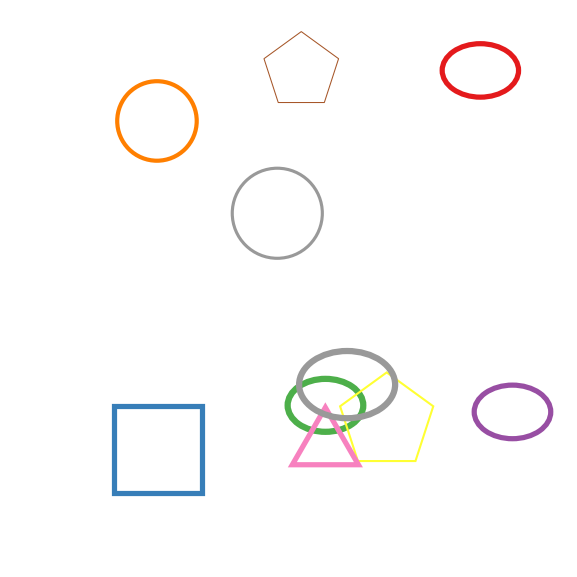[{"shape": "oval", "thickness": 2.5, "radius": 0.33, "center": [0.832, 0.877]}, {"shape": "square", "thickness": 2.5, "radius": 0.38, "center": [0.273, 0.221]}, {"shape": "oval", "thickness": 3, "radius": 0.33, "center": [0.564, 0.297]}, {"shape": "oval", "thickness": 2.5, "radius": 0.33, "center": [0.887, 0.286]}, {"shape": "circle", "thickness": 2, "radius": 0.34, "center": [0.272, 0.79]}, {"shape": "pentagon", "thickness": 1, "radius": 0.42, "center": [0.67, 0.269]}, {"shape": "pentagon", "thickness": 0.5, "radius": 0.34, "center": [0.522, 0.877]}, {"shape": "triangle", "thickness": 2.5, "radius": 0.33, "center": [0.563, 0.227]}, {"shape": "oval", "thickness": 3, "radius": 0.42, "center": [0.601, 0.333]}, {"shape": "circle", "thickness": 1.5, "radius": 0.39, "center": [0.48, 0.63]}]